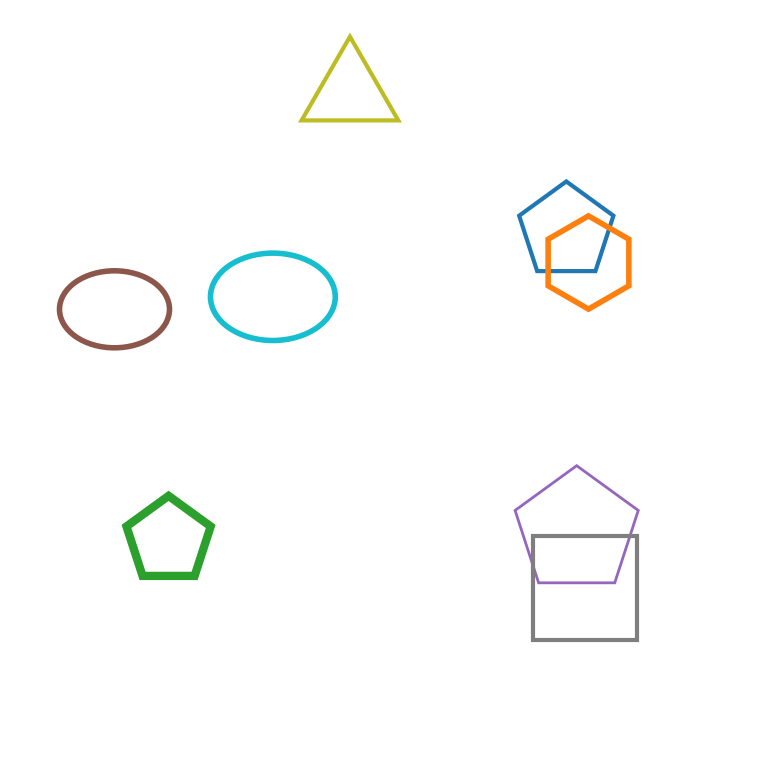[{"shape": "pentagon", "thickness": 1.5, "radius": 0.32, "center": [0.735, 0.7]}, {"shape": "hexagon", "thickness": 2, "radius": 0.3, "center": [0.764, 0.659]}, {"shape": "pentagon", "thickness": 3, "radius": 0.29, "center": [0.219, 0.299]}, {"shape": "pentagon", "thickness": 1, "radius": 0.42, "center": [0.749, 0.311]}, {"shape": "oval", "thickness": 2, "radius": 0.36, "center": [0.149, 0.598]}, {"shape": "square", "thickness": 1.5, "radius": 0.34, "center": [0.76, 0.236]}, {"shape": "triangle", "thickness": 1.5, "radius": 0.36, "center": [0.454, 0.88]}, {"shape": "oval", "thickness": 2, "radius": 0.41, "center": [0.354, 0.615]}]